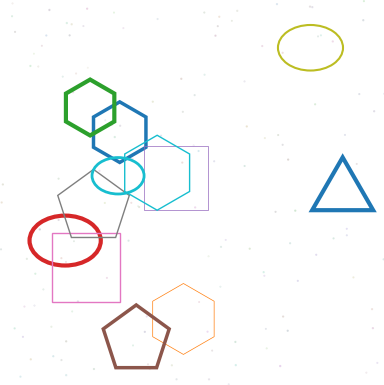[{"shape": "hexagon", "thickness": 2.5, "radius": 0.39, "center": [0.311, 0.657]}, {"shape": "triangle", "thickness": 3, "radius": 0.46, "center": [0.89, 0.5]}, {"shape": "hexagon", "thickness": 0.5, "radius": 0.46, "center": [0.476, 0.172]}, {"shape": "hexagon", "thickness": 3, "radius": 0.36, "center": [0.234, 0.721]}, {"shape": "oval", "thickness": 3, "radius": 0.46, "center": [0.169, 0.375]}, {"shape": "square", "thickness": 0.5, "radius": 0.41, "center": [0.457, 0.537]}, {"shape": "pentagon", "thickness": 2.5, "radius": 0.45, "center": [0.354, 0.118]}, {"shape": "square", "thickness": 1, "radius": 0.45, "center": [0.223, 0.306]}, {"shape": "pentagon", "thickness": 1, "radius": 0.49, "center": [0.243, 0.462]}, {"shape": "oval", "thickness": 1.5, "radius": 0.42, "center": [0.806, 0.876]}, {"shape": "hexagon", "thickness": 1, "radius": 0.49, "center": [0.408, 0.551]}, {"shape": "oval", "thickness": 2, "radius": 0.34, "center": [0.307, 0.543]}]